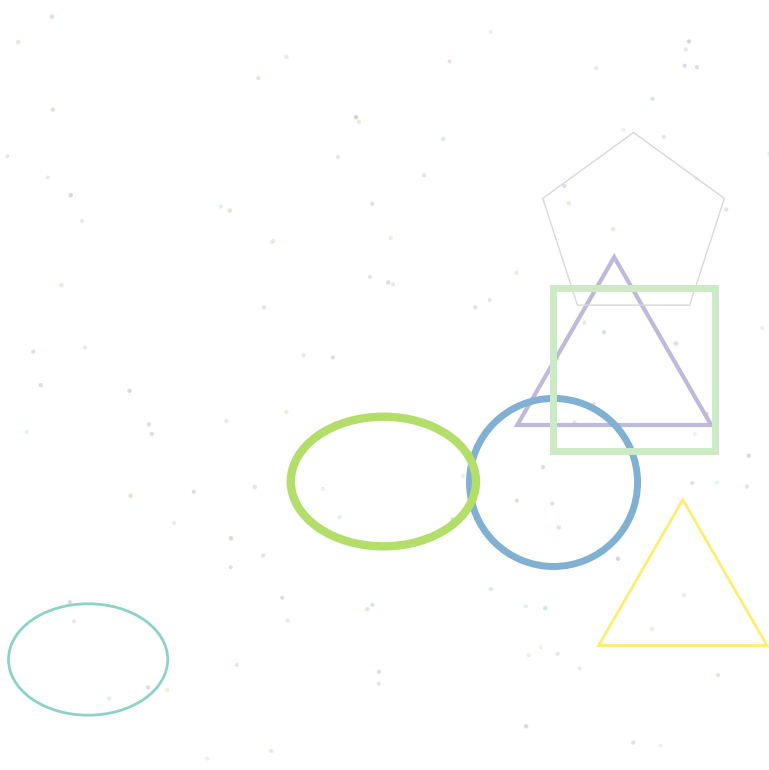[{"shape": "oval", "thickness": 1, "radius": 0.52, "center": [0.114, 0.144]}, {"shape": "triangle", "thickness": 1.5, "radius": 0.73, "center": [0.798, 0.521]}, {"shape": "circle", "thickness": 2.5, "radius": 0.55, "center": [0.719, 0.373]}, {"shape": "oval", "thickness": 3, "radius": 0.6, "center": [0.498, 0.375]}, {"shape": "pentagon", "thickness": 0.5, "radius": 0.62, "center": [0.823, 0.704]}, {"shape": "square", "thickness": 2.5, "radius": 0.53, "center": [0.823, 0.52]}, {"shape": "triangle", "thickness": 1, "radius": 0.63, "center": [0.887, 0.225]}]